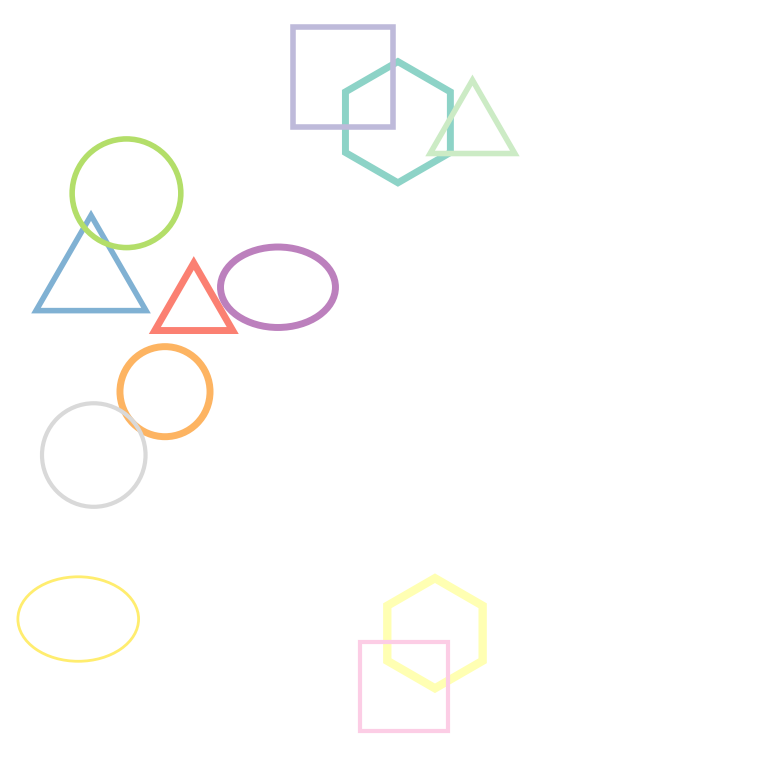[{"shape": "hexagon", "thickness": 2.5, "radius": 0.39, "center": [0.517, 0.841]}, {"shape": "hexagon", "thickness": 3, "radius": 0.36, "center": [0.565, 0.178]}, {"shape": "square", "thickness": 2, "radius": 0.33, "center": [0.445, 0.9]}, {"shape": "triangle", "thickness": 2.5, "radius": 0.29, "center": [0.252, 0.6]}, {"shape": "triangle", "thickness": 2, "radius": 0.41, "center": [0.118, 0.638]}, {"shape": "circle", "thickness": 2.5, "radius": 0.29, "center": [0.214, 0.491]}, {"shape": "circle", "thickness": 2, "radius": 0.35, "center": [0.164, 0.749]}, {"shape": "square", "thickness": 1.5, "radius": 0.29, "center": [0.525, 0.108]}, {"shape": "circle", "thickness": 1.5, "radius": 0.34, "center": [0.122, 0.409]}, {"shape": "oval", "thickness": 2.5, "radius": 0.37, "center": [0.361, 0.627]}, {"shape": "triangle", "thickness": 2, "radius": 0.32, "center": [0.614, 0.832]}, {"shape": "oval", "thickness": 1, "radius": 0.39, "center": [0.102, 0.196]}]